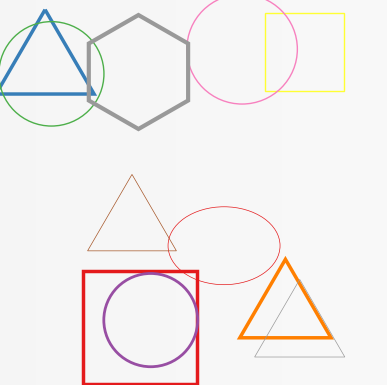[{"shape": "square", "thickness": 2.5, "radius": 0.73, "center": [0.362, 0.15]}, {"shape": "oval", "thickness": 0.5, "radius": 0.72, "center": [0.578, 0.362]}, {"shape": "triangle", "thickness": 2.5, "radius": 0.73, "center": [0.116, 0.829]}, {"shape": "circle", "thickness": 1, "radius": 0.68, "center": [0.133, 0.808]}, {"shape": "circle", "thickness": 2, "radius": 0.61, "center": [0.389, 0.169]}, {"shape": "triangle", "thickness": 2.5, "radius": 0.68, "center": [0.737, 0.191]}, {"shape": "square", "thickness": 1, "radius": 0.51, "center": [0.786, 0.865]}, {"shape": "triangle", "thickness": 0.5, "radius": 0.66, "center": [0.341, 0.415]}, {"shape": "circle", "thickness": 1, "radius": 0.71, "center": [0.625, 0.872]}, {"shape": "hexagon", "thickness": 3, "radius": 0.74, "center": [0.357, 0.813]}, {"shape": "triangle", "thickness": 0.5, "radius": 0.67, "center": [0.773, 0.14]}]